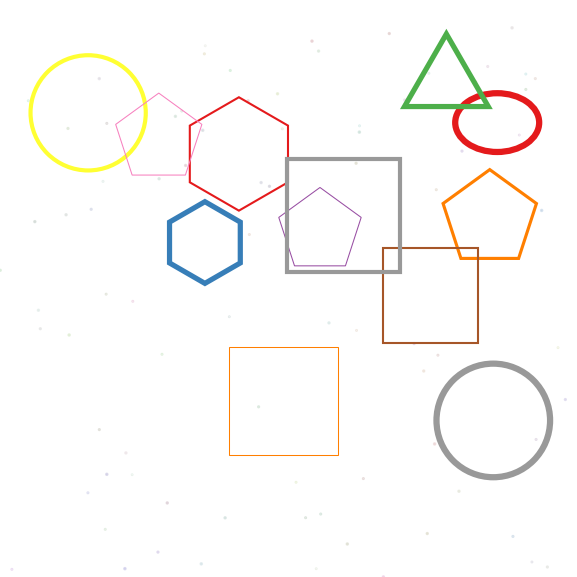[{"shape": "oval", "thickness": 3, "radius": 0.36, "center": [0.861, 0.787]}, {"shape": "hexagon", "thickness": 1, "radius": 0.49, "center": [0.414, 0.733]}, {"shape": "hexagon", "thickness": 2.5, "radius": 0.35, "center": [0.355, 0.579]}, {"shape": "triangle", "thickness": 2.5, "radius": 0.42, "center": [0.773, 0.857]}, {"shape": "pentagon", "thickness": 0.5, "radius": 0.38, "center": [0.554, 0.599]}, {"shape": "square", "thickness": 0.5, "radius": 0.47, "center": [0.491, 0.305]}, {"shape": "pentagon", "thickness": 1.5, "radius": 0.43, "center": [0.848, 0.62]}, {"shape": "circle", "thickness": 2, "radius": 0.5, "center": [0.153, 0.804]}, {"shape": "square", "thickness": 1, "radius": 0.41, "center": [0.745, 0.487]}, {"shape": "pentagon", "thickness": 0.5, "radius": 0.39, "center": [0.275, 0.759]}, {"shape": "circle", "thickness": 3, "radius": 0.49, "center": [0.854, 0.271]}, {"shape": "square", "thickness": 2, "radius": 0.49, "center": [0.595, 0.626]}]